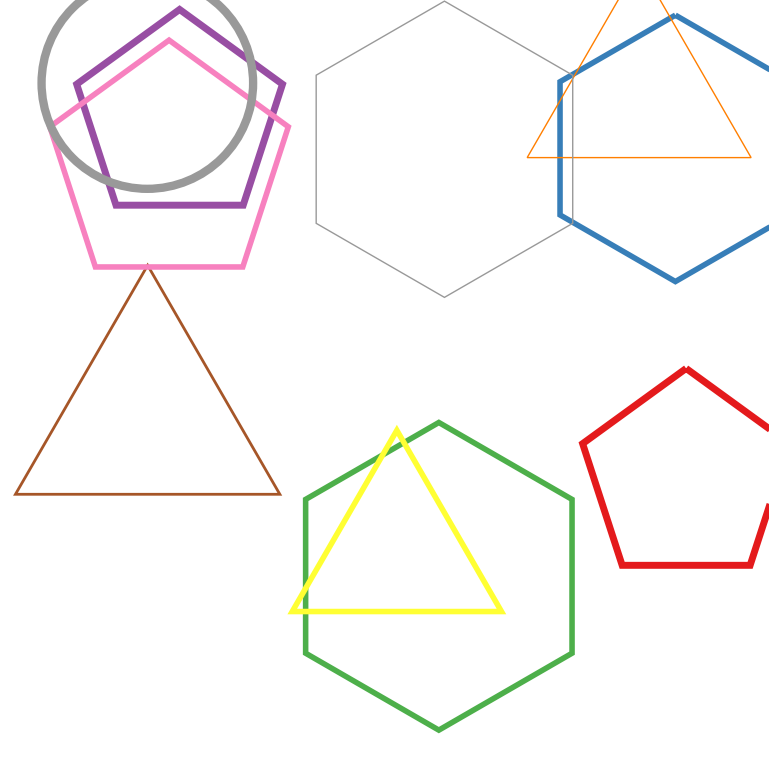[{"shape": "pentagon", "thickness": 2.5, "radius": 0.71, "center": [0.891, 0.38]}, {"shape": "hexagon", "thickness": 2, "radius": 0.86, "center": [0.877, 0.807]}, {"shape": "hexagon", "thickness": 2, "radius": 1.0, "center": [0.57, 0.252]}, {"shape": "pentagon", "thickness": 2.5, "radius": 0.7, "center": [0.233, 0.847]}, {"shape": "triangle", "thickness": 0.5, "radius": 0.84, "center": [0.83, 0.879]}, {"shape": "triangle", "thickness": 2, "radius": 0.78, "center": [0.515, 0.284]}, {"shape": "triangle", "thickness": 1, "radius": 0.99, "center": [0.192, 0.457]}, {"shape": "pentagon", "thickness": 2, "radius": 0.81, "center": [0.22, 0.785]}, {"shape": "hexagon", "thickness": 0.5, "radius": 0.96, "center": [0.577, 0.806]}, {"shape": "circle", "thickness": 3, "radius": 0.69, "center": [0.191, 0.892]}]